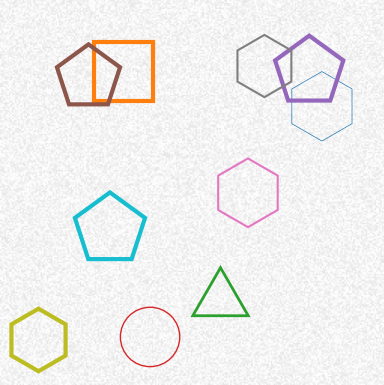[{"shape": "hexagon", "thickness": 0.5, "radius": 0.45, "center": [0.836, 0.724]}, {"shape": "square", "thickness": 3, "radius": 0.38, "center": [0.32, 0.814]}, {"shape": "triangle", "thickness": 2, "radius": 0.42, "center": [0.573, 0.221]}, {"shape": "circle", "thickness": 1, "radius": 0.39, "center": [0.39, 0.125]}, {"shape": "pentagon", "thickness": 3, "radius": 0.47, "center": [0.803, 0.814]}, {"shape": "pentagon", "thickness": 3, "radius": 0.43, "center": [0.23, 0.799]}, {"shape": "hexagon", "thickness": 1.5, "radius": 0.45, "center": [0.644, 0.499]}, {"shape": "hexagon", "thickness": 1.5, "radius": 0.4, "center": [0.687, 0.828]}, {"shape": "hexagon", "thickness": 3, "radius": 0.41, "center": [0.1, 0.117]}, {"shape": "pentagon", "thickness": 3, "radius": 0.48, "center": [0.286, 0.404]}]